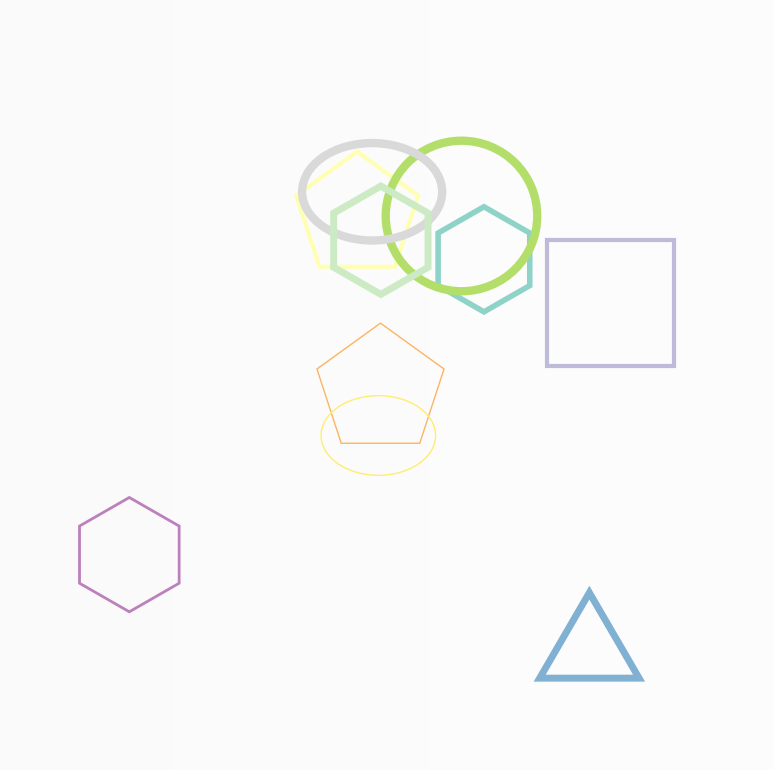[{"shape": "hexagon", "thickness": 2, "radius": 0.34, "center": [0.624, 0.663]}, {"shape": "pentagon", "thickness": 1.5, "radius": 0.41, "center": [0.461, 0.72]}, {"shape": "square", "thickness": 1.5, "radius": 0.41, "center": [0.787, 0.606]}, {"shape": "triangle", "thickness": 2.5, "radius": 0.37, "center": [0.76, 0.156]}, {"shape": "pentagon", "thickness": 0.5, "radius": 0.43, "center": [0.491, 0.494]}, {"shape": "circle", "thickness": 3, "radius": 0.49, "center": [0.595, 0.72]}, {"shape": "oval", "thickness": 3, "radius": 0.45, "center": [0.48, 0.751]}, {"shape": "hexagon", "thickness": 1, "radius": 0.37, "center": [0.167, 0.28]}, {"shape": "hexagon", "thickness": 2.5, "radius": 0.35, "center": [0.491, 0.688]}, {"shape": "oval", "thickness": 0.5, "radius": 0.37, "center": [0.488, 0.434]}]